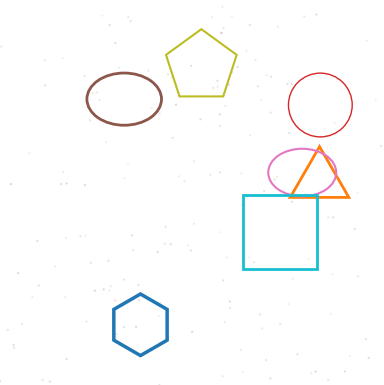[{"shape": "hexagon", "thickness": 2.5, "radius": 0.4, "center": [0.365, 0.156]}, {"shape": "triangle", "thickness": 2, "radius": 0.44, "center": [0.83, 0.531]}, {"shape": "circle", "thickness": 1, "radius": 0.41, "center": [0.832, 0.727]}, {"shape": "oval", "thickness": 2, "radius": 0.48, "center": [0.323, 0.743]}, {"shape": "oval", "thickness": 1.5, "radius": 0.44, "center": [0.785, 0.552]}, {"shape": "pentagon", "thickness": 1.5, "radius": 0.48, "center": [0.523, 0.828]}, {"shape": "square", "thickness": 2, "radius": 0.48, "center": [0.727, 0.398]}]